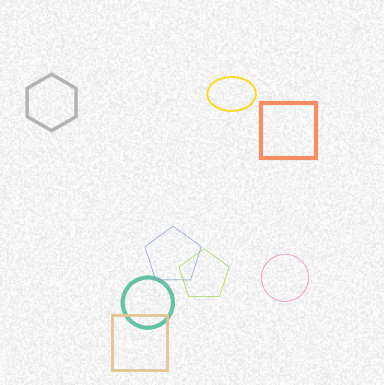[{"shape": "circle", "thickness": 3, "radius": 0.33, "center": [0.384, 0.214]}, {"shape": "square", "thickness": 3, "radius": 0.35, "center": [0.75, 0.661]}, {"shape": "pentagon", "thickness": 0.5, "radius": 0.39, "center": [0.45, 0.335]}, {"shape": "circle", "thickness": 0.5, "radius": 0.31, "center": [0.74, 0.278]}, {"shape": "pentagon", "thickness": 0.5, "radius": 0.34, "center": [0.53, 0.285]}, {"shape": "oval", "thickness": 1.5, "radius": 0.32, "center": [0.602, 0.756]}, {"shape": "square", "thickness": 2, "radius": 0.36, "center": [0.363, 0.11]}, {"shape": "hexagon", "thickness": 2.5, "radius": 0.37, "center": [0.134, 0.734]}]